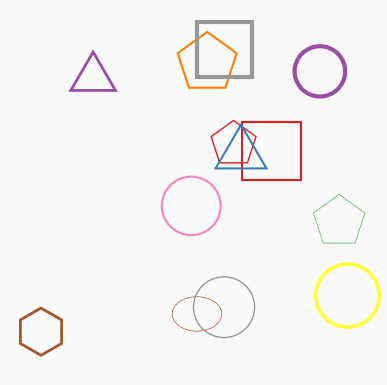[{"shape": "square", "thickness": 1.5, "radius": 0.38, "center": [0.7, 0.608]}, {"shape": "pentagon", "thickness": 1, "radius": 0.3, "center": [0.603, 0.626]}, {"shape": "triangle", "thickness": 1.5, "radius": 0.38, "center": [0.622, 0.6]}, {"shape": "pentagon", "thickness": 0.5, "radius": 0.35, "center": [0.875, 0.425]}, {"shape": "circle", "thickness": 3, "radius": 0.33, "center": [0.826, 0.815]}, {"shape": "triangle", "thickness": 2, "radius": 0.33, "center": [0.24, 0.798]}, {"shape": "pentagon", "thickness": 1.5, "radius": 0.4, "center": [0.535, 0.837]}, {"shape": "circle", "thickness": 2.5, "radius": 0.41, "center": [0.897, 0.232]}, {"shape": "oval", "thickness": 0.5, "radius": 0.32, "center": [0.508, 0.185]}, {"shape": "hexagon", "thickness": 2, "radius": 0.31, "center": [0.106, 0.138]}, {"shape": "circle", "thickness": 1.5, "radius": 0.38, "center": [0.494, 0.465]}, {"shape": "circle", "thickness": 1, "radius": 0.39, "center": [0.578, 0.202]}, {"shape": "square", "thickness": 3, "radius": 0.36, "center": [0.579, 0.871]}]